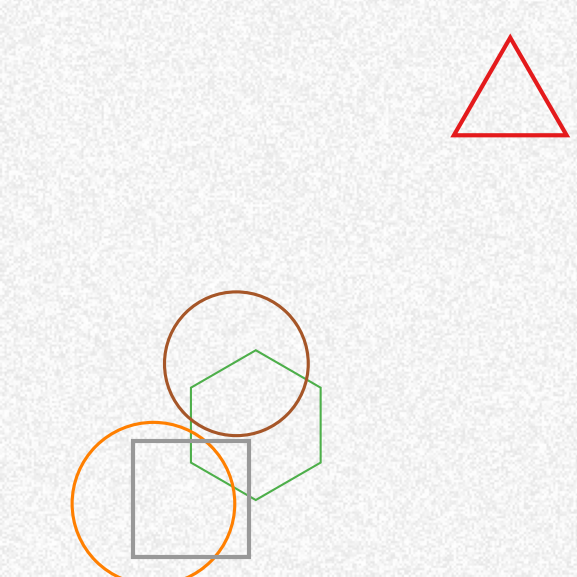[{"shape": "triangle", "thickness": 2, "radius": 0.56, "center": [0.884, 0.821]}, {"shape": "hexagon", "thickness": 1, "radius": 0.65, "center": [0.443, 0.263]}, {"shape": "circle", "thickness": 1.5, "radius": 0.7, "center": [0.266, 0.127]}, {"shape": "circle", "thickness": 1.5, "radius": 0.62, "center": [0.409, 0.369]}, {"shape": "square", "thickness": 2, "radius": 0.5, "center": [0.331, 0.135]}]